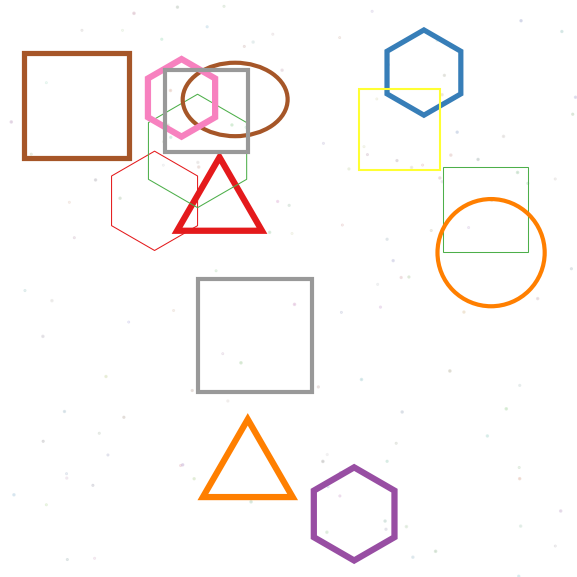[{"shape": "hexagon", "thickness": 0.5, "radius": 0.43, "center": [0.268, 0.651]}, {"shape": "triangle", "thickness": 3, "radius": 0.42, "center": [0.38, 0.642]}, {"shape": "hexagon", "thickness": 2.5, "radius": 0.37, "center": [0.734, 0.873]}, {"shape": "hexagon", "thickness": 0.5, "radius": 0.49, "center": [0.342, 0.738]}, {"shape": "square", "thickness": 0.5, "radius": 0.37, "center": [0.841, 0.637]}, {"shape": "hexagon", "thickness": 3, "radius": 0.4, "center": [0.613, 0.109]}, {"shape": "triangle", "thickness": 3, "radius": 0.45, "center": [0.429, 0.183]}, {"shape": "circle", "thickness": 2, "radius": 0.46, "center": [0.85, 0.562]}, {"shape": "square", "thickness": 1, "radius": 0.35, "center": [0.692, 0.775]}, {"shape": "oval", "thickness": 2, "radius": 0.45, "center": [0.407, 0.827]}, {"shape": "square", "thickness": 2.5, "radius": 0.46, "center": [0.132, 0.816]}, {"shape": "hexagon", "thickness": 3, "radius": 0.34, "center": [0.314, 0.83]}, {"shape": "square", "thickness": 2, "radius": 0.36, "center": [0.358, 0.807]}, {"shape": "square", "thickness": 2, "radius": 0.49, "center": [0.442, 0.418]}]